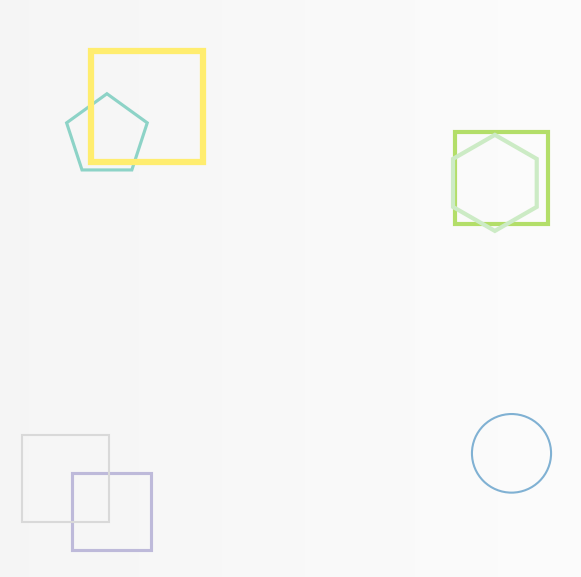[{"shape": "pentagon", "thickness": 1.5, "radius": 0.36, "center": [0.184, 0.764]}, {"shape": "square", "thickness": 1.5, "radius": 0.34, "center": [0.192, 0.113]}, {"shape": "circle", "thickness": 1, "radius": 0.34, "center": [0.88, 0.214]}, {"shape": "square", "thickness": 2, "radius": 0.4, "center": [0.862, 0.691]}, {"shape": "square", "thickness": 1, "radius": 0.38, "center": [0.113, 0.171]}, {"shape": "hexagon", "thickness": 2, "radius": 0.42, "center": [0.851, 0.682]}, {"shape": "square", "thickness": 3, "radius": 0.48, "center": [0.253, 0.815]}]